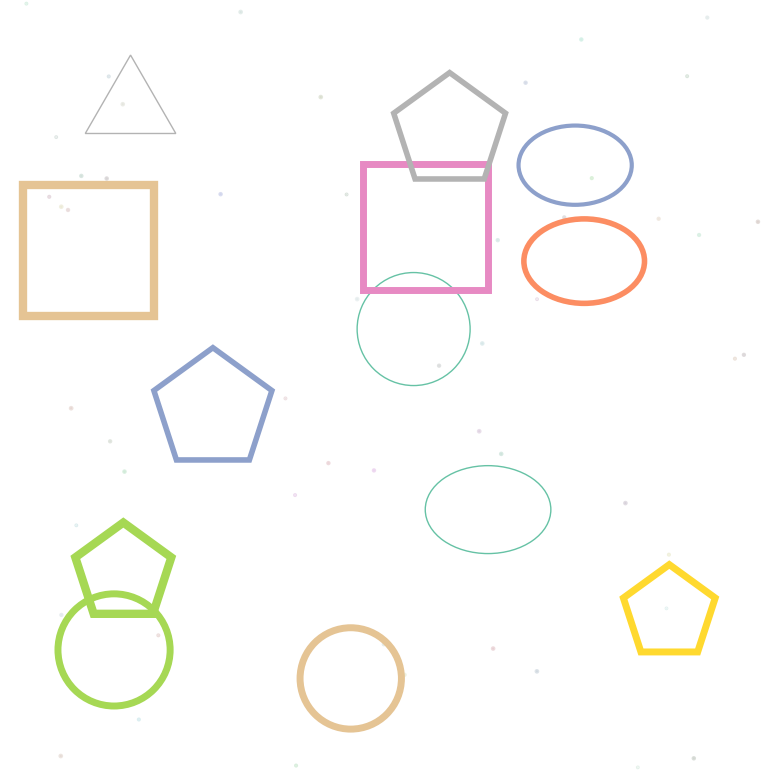[{"shape": "oval", "thickness": 0.5, "radius": 0.41, "center": [0.634, 0.338]}, {"shape": "circle", "thickness": 0.5, "radius": 0.37, "center": [0.537, 0.573]}, {"shape": "oval", "thickness": 2, "radius": 0.39, "center": [0.759, 0.661]}, {"shape": "oval", "thickness": 1.5, "radius": 0.37, "center": [0.747, 0.785]}, {"shape": "pentagon", "thickness": 2, "radius": 0.4, "center": [0.276, 0.468]}, {"shape": "square", "thickness": 2.5, "radius": 0.41, "center": [0.553, 0.705]}, {"shape": "pentagon", "thickness": 3, "radius": 0.33, "center": [0.16, 0.256]}, {"shape": "circle", "thickness": 2.5, "radius": 0.36, "center": [0.148, 0.156]}, {"shape": "pentagon", "thickness": 2.5, "radius": 0.31, "center": [0.869, 0.204]}, {"shape": "square", "thickness": 3, "radius": 0.43, "center": [0.115, 0.675]}, {"shape": "circle", "thickness": 2.5, "radius": 0.33, "center": [0.456, 0.119]}, {"shape": "triangle", "thickness": 0.5, "radius": 0.34, "center": [0.17, 0.861]}, {"shape": "pentagon", "thickness": 2, "radius": 0.38, "center": [0.584, 0.829]}]